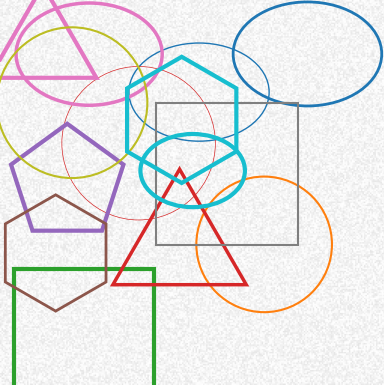[{"shape": "oval", "thickness": 2, "radius": 0.96, "center": [0.799, 0.86]}, {"shape": "oval", "thickness": 1, "radius": 0.91, "center": [0.517, 0.761]}, {"shape": "circle", "thickness": 1.5, "radius": 0.88, "center": [0.686, 0.365]}, {"shape": "square", "thickness": 3, "radius": 0.91, "center": [0.219, 0.119]}, {"shape": "circle", "thickness": 0.5, "radius": 1.0, "center": [0.36, 0.628]}, {"shape": "triangle", "thickness": 2.5, "radius": 1.0, "center": [0.466, 0.361]}, {"shape": "pentagon", "thickness": 3, "radius": 0.77, "center": [0.175, 0.525]}, {"shape": "hexagon", "thickness": 2, "radius": 0.76, "center": [0.145, 0.343]}, {"shape": "oval", "thickness": 2.5, "radius": 0.95, "center": [0.232, 0.859]}, {"shape": "triangle", "thickness": 3, "radius": 0.8, "center": [0.111, 0.878]}, {"shape": "square", "thickness": 1.5, "radius": 0.92, "center": [0.589, 0.547]}, {"shape": "circle", "thickness": 1.5, "radius": 0.98, "center": [0.187, 0.733]}, {"shape": "hexagon", "thickness": 3, "radius": 0.82, "center": [0.472, 0.689]}, {"shape": "oval", "thickness": 3, "radius": 0.68, "center": [0.5, 0.557]}]